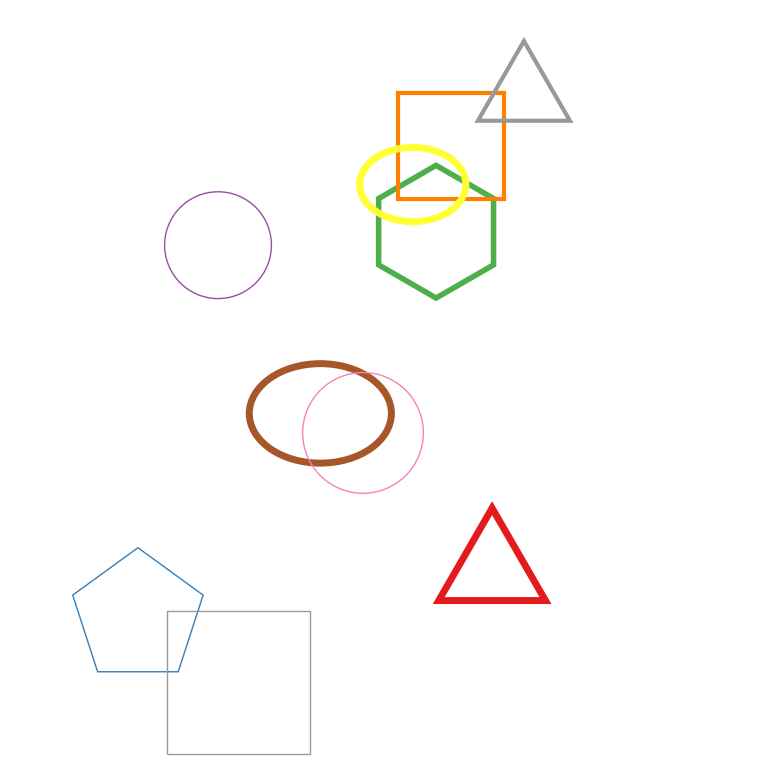[{"shape": "triangle", "thickness": 2.5, "radius": 0.4, "center": [0.639, 0.26]}, {"shape": "pentagon", "thickness": 0.5, "radius": 0.45, "center": [0.179, 0.2]}, {"shape": "hexagon", "thickness": 2, "radius": 0.43, "center": [0.566, 0.699]}, {"shape": "circle", "thickness": 0.5, "radius": 0.35, "center": [0.283, 0.682]}, {"shape": "square", "thickness": 1.5, "radius": 0.35, "center": [0.586, 0.811]}, {"shape": "oval", "thickness": 2.5, "radius": 0.34, "center": [0.536, 0.76]}, {"shape": "oval", "thickness": 2.5, "radius": 0.46, "center": [0.416, 0.463]}, {"shape": "circle", "thickness": 0.5, "radius": 0.39, "center": [0.471, 0.438]}, {"shape": "triangle", "thickness": 1.5, "radius": 0.34, "center": [0.68, 0.878]}, {"shape": "square", "thickness": 0.5, "radius": 0.47, "center": [0.31, 0.114]}]